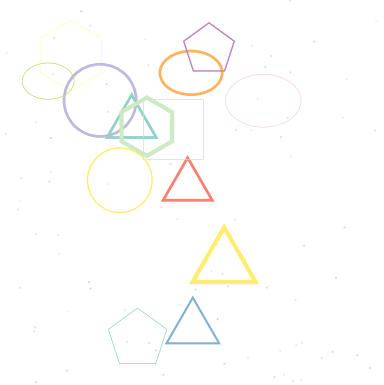[{"shape": "pentagon", "thickness": 0.5, "radius": 0.4, "center": [0.357, 0.12]}, {"shape": "triangle", "thickness": 2, "radius": 0.37, "center": [0.342, 0.68]}, {"shape": "hexagon", "thickness": 0.5, "radius": 0.46, "center": [0.185, 0.856]}, {"shape": "circle", "thickness": 2, "radius": 0.47, "center": [0.26, 0.739]}, {"shape": "triangle", "thickness": 2, "radius": 0.37, "center": [0.487, 0.517]}, {"shape": "triangle", "thickness": 1.5, "radius": 0.4, "center": [0.501, 0.148]}, {"shape": "oval", "thickness": 2, "radius": 0.4, "center": [0.496, 0.811]}, {"shape": "oval", "thickness": 0.5, "radius": 0.34, "center": [0.125, 0.789]}, {"shape": "oval", "thickness": 0.5, "radius": 0.49, "center": [0.684, 0.738]}, {"shape": "square", "thickness": 0.5, "radius": 0.39, "center": [0.45, 0.665]}, {"shape": "pentagon", "thickness": 1, "radius": 0.35, "center": [0.543, 0.872]}, {"shape": "hexagon", "thickness": 3, "radius": 0.38, "center": [0.381, 0.671]}, {"shape": "triangle", "thickness": 3, "radius": 0.47, "center": [0.582, 0.315]}, {"shape": "circle", "thickness": 1, "radius": 0.42, "center": [0.311, 0.532]}]